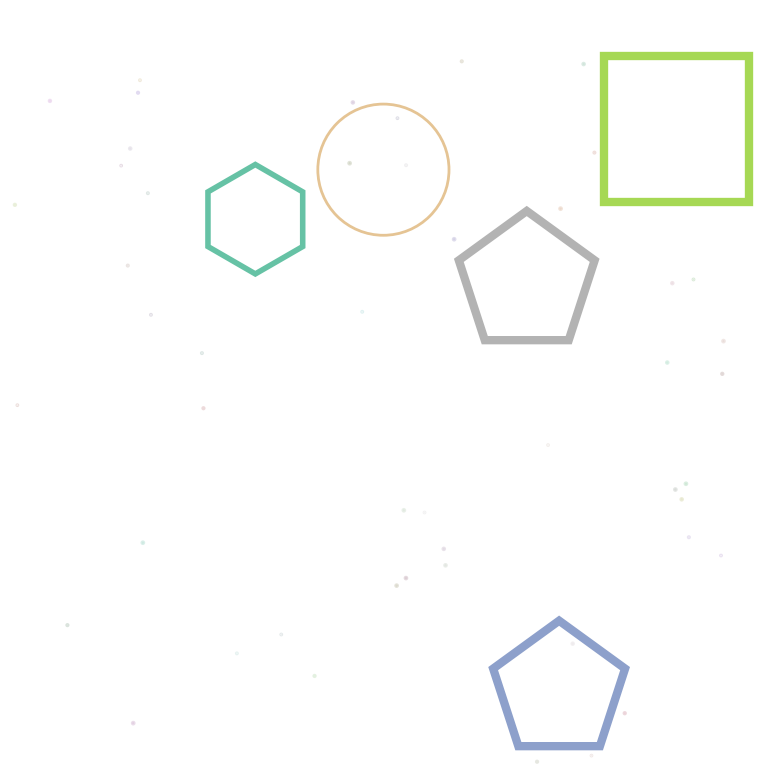[{"shape": "hexagon", "thickness": 2, "radius": 0.36, "center": [0.332, 0.715]}, {"shape": "pentagon", "thickness": 3, "radius": 0.45, "center": [0.726, 0.104]}, {"shape": "square", "thickness": 3, "radius": 0.47, "center": [0.879, 0.832]}, {"shape": "circle", "thickness": 1, "radius": 0.43, "center": [0.498, 0.78]}, {"shape": "pentagon", "thickness": 3, "radius": 0.46, "center": [0.684, 0.633]}]